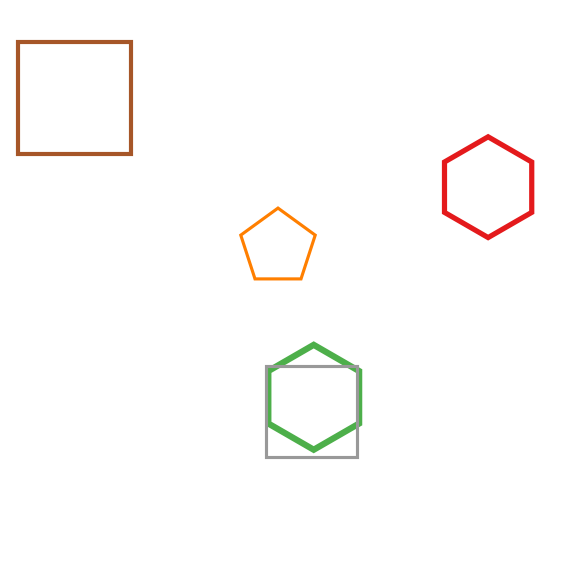[{"shape": "hexagon", "thickness": 2.5, "radius": 0.44, "center": [0.845, 0.675]}, {"shape": "hexagon", "thickness": 3, "radius": 0.45, "center": [0.543, 0.311]}, {"shape": "pentagon", "thickness": 1.5, "radius": 0.34, "center": [0.481, 0.571]}, {"shape": "square", "thickness": 2, "radius": 0.49, "center": [0.129, 0.829]}, {"shape": "square", "thickness": 1.5, "radius": 0.39, "center": [0.54, 0.286]}]